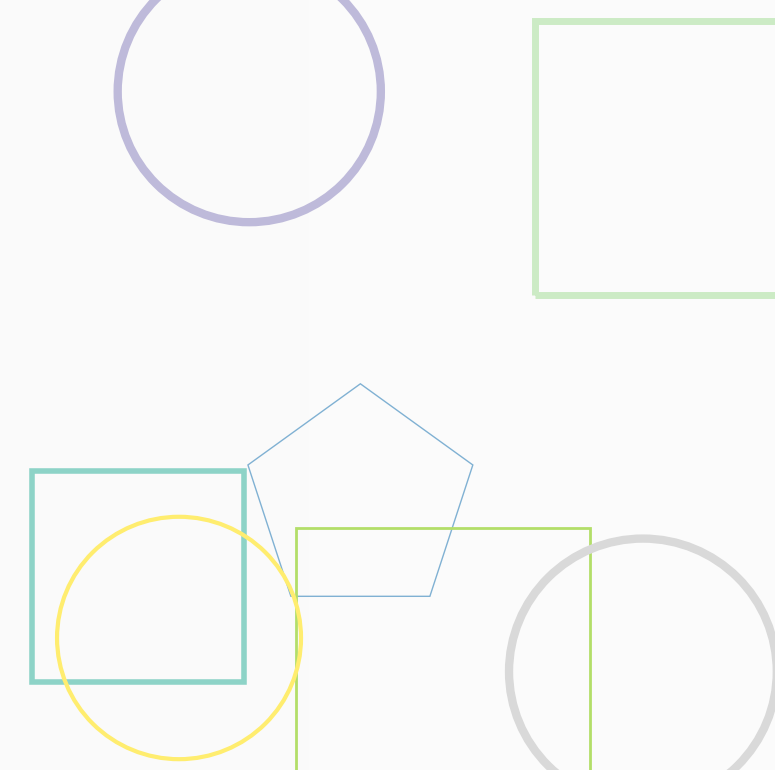[{"shape": "square", "thickness": 2, "radius": 0.68, "center": [0.178, 0.251]}, {"shape": "circle", "thickness": 3, "radius": 0.85, "center": [0.322, 0.881]}, {"shape": "pentagon", "thickness": 0.5, "radius": 0.76, "center": [0.465, 0.349]}, {"shape": "square", "thickness": 1, "radius": 0.95, "center": [0.571, 0.125]}, {"shape": "circle", "thickness": 3, "radius": 0.86, "center": [0.83, 0.128]}, {"shape": "square", "thickness": 2.5, "radius": 0.89, "center": [0.868, 0.795]}, {"shape": "circle", "thickness": 1.5, "radius": 0.79, "center": [0.231, 0.171]}]